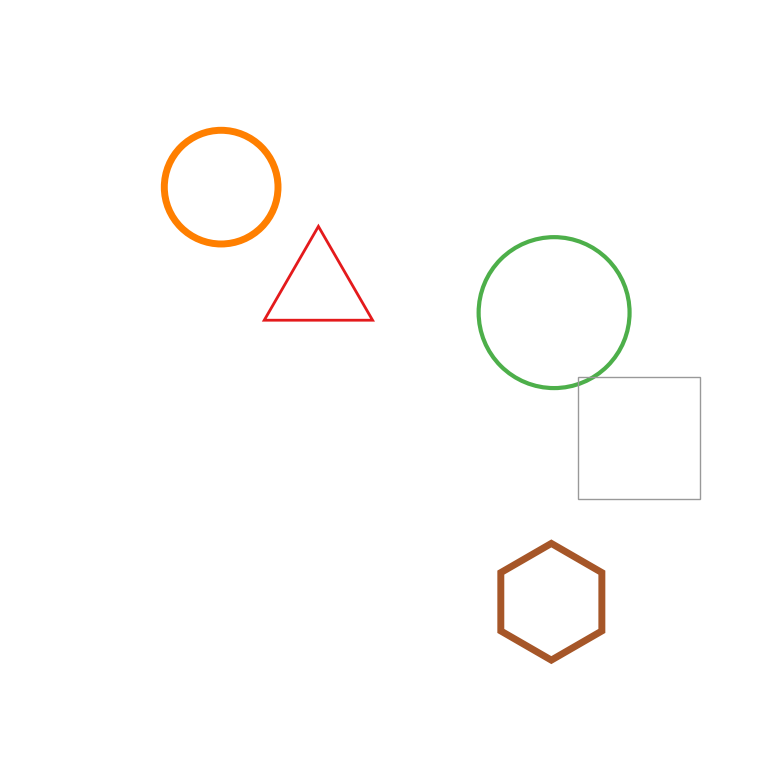[{"shape": "triangle", "thickness": 1, "radius": 0.41, "center": [0.414, 0.625]}, {"shape": "circle", "thickness": 1.5, "radius": 0.49, "center": [0.72, 0.594]}, {"shape": "circle", "thickness": 2.5, "radius": 0.37, "center": [0.287, 0.757]}, {"shape": "hexagon", "thickness": 2.5, "radius": 0.38, "center": [0.716, 0.218]}, {"shape": "square", "thickness": 0.5, "radius": 0.4, "center": [0.83, 0.431]}]